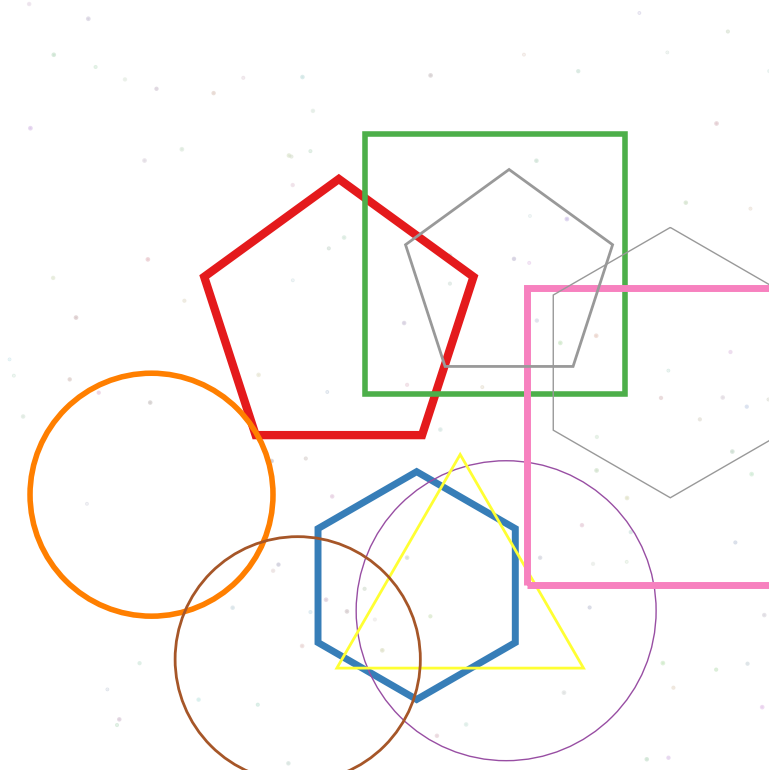[{"shape": "pentagon", "thickness": 3, "radius": 0.92, "center": [0.44, 0.584]}, {"shape": "hexagon", "thickness": 2.5, "radius": 0.74, "center": [0.541, 0.239]}, {"shape": "square", "thickness": 2, "radius": 0.85, "center": [0.643, 0.657]}, {"shape": "circle", "thickness": 0.5, "radius": 0.97, "center": [0.657, 0.207]}, {"shape": "circle", "thickness": 2, "radius": 0.79, "center": [0.197, 0.358]}, {"shape": "triangle", "thickness": 1, "radius": 0.92, "center": [0.598, 0.225]}, {"shape": "circle", "thickness": 1, "radius": 0.8, "center": [0.387, 0.144]}, {"shape": "square", "thickness": 2.5, "radius": 0.96, "center": [0.877, 0.433]}, {"shape": "pentagon", "thickness": 1, "radius": 0.71, "center": [0.661, 0.638]}, {"shape": "hexagon", "thickness": 0.5, "radius": 0.88, "center": [0.871, 0.529]}]